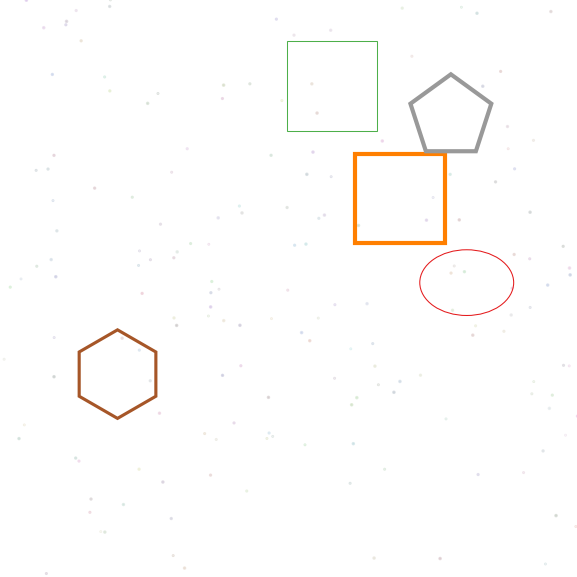[{"shape": "oval", "thickness": 0.5, "radius": 0.41, "center": [0.808, 0.51]}, {"shape": "square", "thickness": 0.5, "radius": 0.39, "center": [0.575, 0.85]}, {"shape": "square", "thickness": 2, "radius": 0.39, "center": [0.693, 0.655]}, {"shape": "hexagon", "thickness": 1.5, "radius": 0.38, "center": [0.204, 0.351]}, {"shape": "pentagon", "thickness": 2, "radius": 0.37, "center": [0.781, 0.797]}]